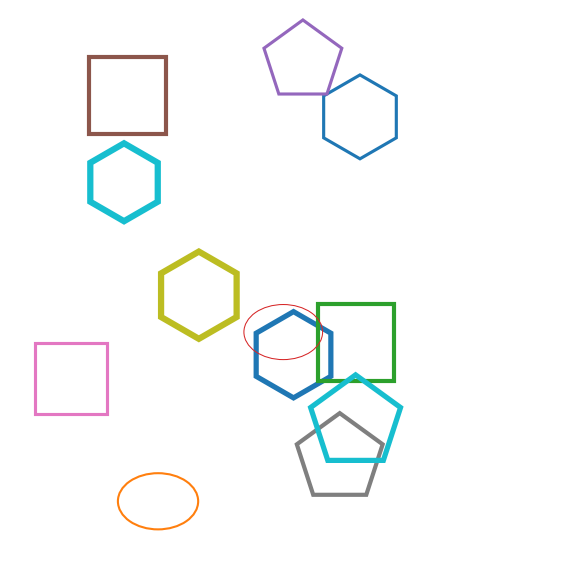[{"shape": "hexagon", "thickness": 2.5, "radius": 0.37, "center": [0.508, 0.385]}, {"shape": "hexagon", "thickness": 1.5, "radius": 0.36, "center": [0.623, 0.797]}, {"shape": "oval", "thickness": 1, "radius": 0.35, "center": [0.274, 0.131]}, {"shape": "square", "thickness": 2, "radius": 0.33, "center": [0.617, 0.406]}, {"shape": "oval", "thickness": 0.5, "radius": 0.34, "center": [0.49, 0.424]}, {"shape": "pentagon", "thickness": 1.5, "radius": 0.35, "center": [0.524, 0.894]}, {"shape": "square", "thickness": 2, "radius": 0.33, "center": [0.221, 0.834]}, {"shape": "square", "thickness": 1.5, "radius": 0.31, "center": [0.123, 0.344]}, {"shape": "pentagon", "thickness": 2, "radius": 0.39, "center": [0.588, 0.206]}, {"shape": "hexagon", "thickness": 3, "radius": 0.38, "center": [0.344, 0.488]}, {"shape": "pentagon", "thickness": 2.5, "radius": 0.41, "center": [0.616, 0.268]}, {"shape": "hexagon", "thickness": 3, "radius": 0.34, "center": [0.215, 0.684]}]